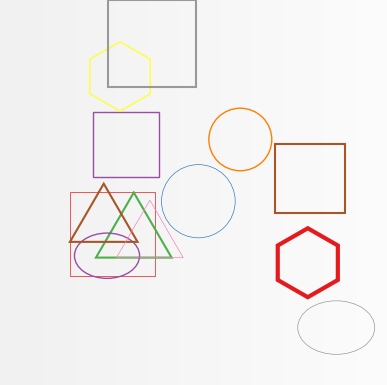[{"shape": "hexagon", "thickness": 3, "radius": 0.45, "center": [0.794, 0.318]}, {"shape": "square", "thickness": 0.5, "radius": 0.55, "center": [0.289, 0.393]}, {"shape": "circle", "thickness": 0.5, "radius": 0.48, "center": [0.512, 0.477]}, {"shape": "triangle", "thickness": 1.5, "radius": 0.56, "center": [0.345, 0.387]}, {"shape": "oval", "thickness": 1, "radius": 0.42, "center": [0.276, 0.336]}, {"shape": "square", "thickness": 1, "radius": 0.42, "center": [0.325, 0.624]}, {"shape": "circle", "thickness": 1, "radius": 0.41, "center": [0.62, 0.638]}, {"shape": "hexagon", "thickness": 1, "radius": 0.45, "center": [0.31, 0.801]}, {"shape": "triangle", "thickness": 1.5, "radius": 0.5, "center": [0.268, 0.422]}, {"shape": "square", "thickness": 1.5, "radius": 0.45, "center": [0.801, 0.536]}, {"shape": "triangle", "thickness": 0.5, "radius": 0.5, "center": [0.387, 0.38]}, {"shape": "square", "thickness": 1.5, "radius": 0.57, "center": [0.392, 0.887]}, {"shape": "oval", "thickness": 0.5, "radius": 0.5, "center": [0.868, 0.149]}]